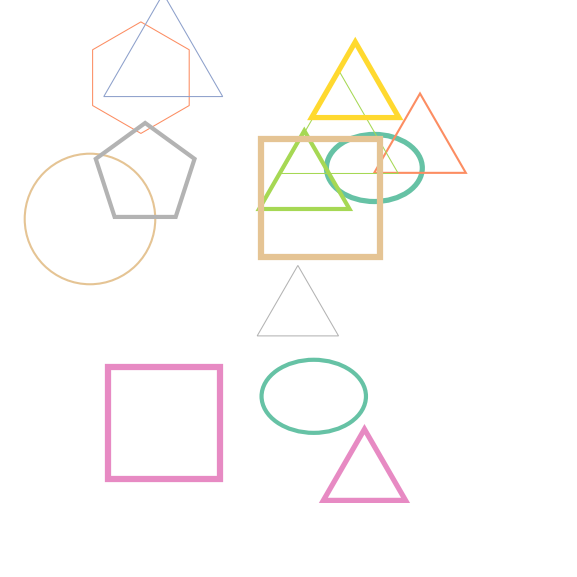[{"shape": "oval", "thickness": 2, "radius": 0.45, "center": [0.543, 0.313]}, {"shape": "oval", "thickness": 2.5, "radius": 0.41, "center": [0.648, 0.708]}, {"shape": "triangle", "thickness": 1, "radius": 0.46, "center": [0.727, 0.746]}, {"shape": "hexagon", "thickness": 0.5, "radius": 0.48, "center": [0.244, 0.865]}, {"shape": "triangle", "thickness": 0.5, "radius": 0.59, "center": [0.283, 0.891]}, {"shape": "square", "thickness": 3, "radius": 0.48, "center": [0.284, 0.267]}, {"shape": "triangle", "thickness": 2.5, "radius": 0.41, "center": [0.631, 0.174]}, {"shape": "triangle", "thickness": 0.5, "radius": 0.59, "center": [0.588, 0.757]}, {"shape": "triangle", "thickness": 2, "radius": 0.45, "center": [0.527, 0.682]}, {"shape": "triangle", "thickness": 2.5, "radius": 0.44, "center": [0.615, 0.839]}, {"shape": "square", "thickness": 3, "radius": 0.51, "center": [0.555, 0.657]}, {"shape": "circle", "thickness": 1, "radius": 0.57, "center": [0.156, 0.62]}, {"shape": "triangle", "thickness": 0.5, "radius": 0.41, "center": [0.516, 0.458]}, {"shape": "pentagon", "thickness": 2, "radius": 0.45, "center": [0.251, 0.696]}]